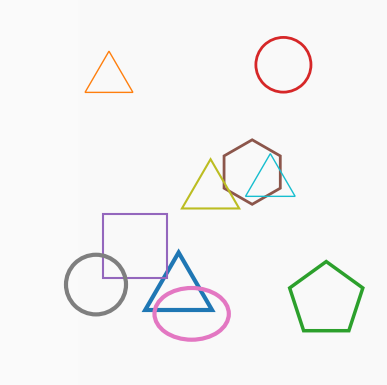[{"shape": "triangle", "thickness": 3, "radius": 0.5, "center": [0.461, 0.245]}, {"shape": "triangle", "thickness": 1, "radius": 0.36, "center": [0.281, 0.796]}, {"shape": "pentagon", "thickness": 2.5, "radius": 0.5, "center": [0.842, 0.221]}, {"shape": "circle", "thickness": 2, "radius": 0.36, "center": [0.731, 0.832]}, {"shape": "square", "thickness": 1.5, "radius": 0.41, "center": [0.349, 0.361]}, {"shape": "hexagon", "thickness": 2, "radius": 0.42, "center": [0.651, 0.553]}, {"shape": "oval", "thickness": 3, "radius": 0.48, "center": [0.495, 0.185]}, {"shape": "circle", "thickness": 3, "radius": 0.39, "center": [0.248, 0.261]}, {"shape": "triangle", "thickness": 1.5, "radius": 0.43, "center": [0.543, 0.501]}, {"shape": "triangle", "thickness": 1, "radius": 0.37, "center": [0.698, 0.527]}]